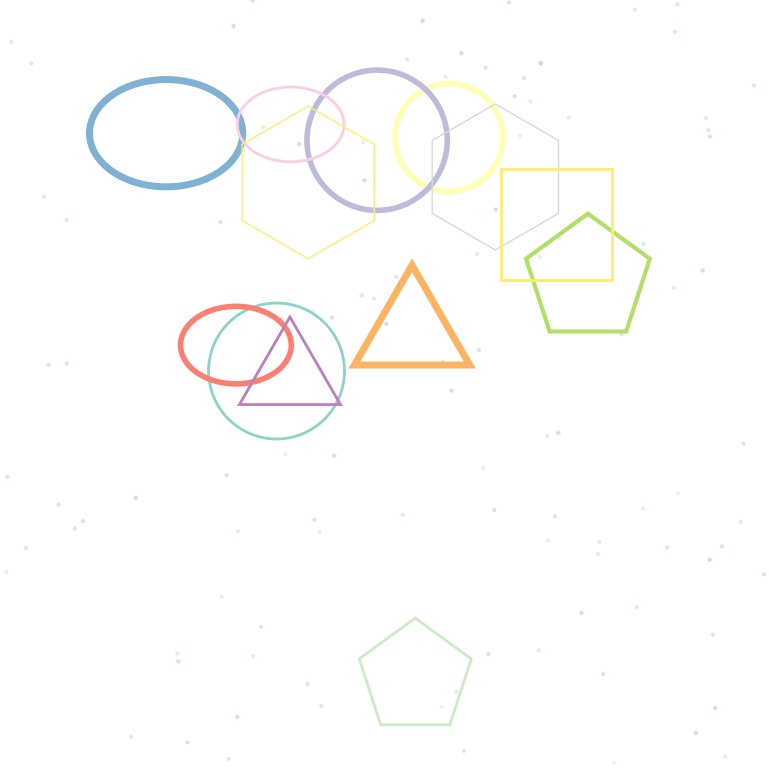[{"shape": "circle", "thickness": 1, "radius": 0.44, "center": [0.359, 0.518]}, {"shape": "circle", "thickness": 2, "radius": 0.35, "center": [0.583, 0.821]}, {"shape": "circle", "thickness": 2, "radius": 0.46, "center": [0.49, 0.818]}, {"shape": "oval", "thickness": 2, "radius": 0.36, "center": [0.306, 0.552]}, {"shape": "oval", "thickness": 2.5, "radius": 0.5, "center": [0.216, 0.827]}, {"shape": "triangle", "thickness": 2.5, "radius": 0.43, "center": [0.535, 0.569]}, {"shape": "pentagon", "thickness": 1.5, "radius": 0.42, "center": [0.764, 0.638]}, {"shape": "oval", "thickness": 1, "radius": 0.35, "center": [0.377, 0.838]}, {"shape": "hexagon", "thickness": 0.5, "radius": 0.47, "center": [0.643, 0.77]}, {"shape": "triangle", "thickness": 1, "radius": 0.38, "center": [0.377, 0.512]}, {"shape": "pentagon", "thickness": 1, "radius": 0.38, "center": [0.539, 0.121]}, {"shape": "square", "thickness": 1, "radius": 0.36, "center": [0.723, 0.709]}, {"shape": "hexagon", "thickness": 0.5, "radius": 0.5, "center": [0.4, 0.763]}]